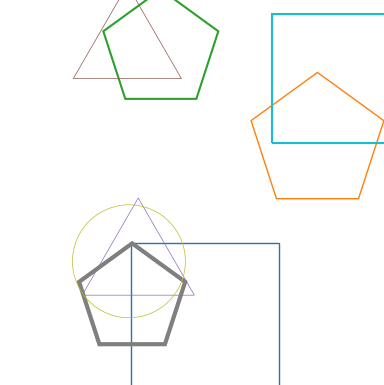[{"shape": "square", "thickness": 1, "radius": 0.96, "center": [0.533, 0.176]}, {"shape": "pentagon", "thickness": 1, "radius": 0.91, "center": [0.825, 0.631]}, {"shape": "pentagon", "thickness": 1.5, "radius": 0.79, "center": [0.418, 0.87]}, {"shape": "triangle", "thickness": 0.5, "radius": 0.84, "center": [0.359, 0.317]}, {"shape": "triangle", "thickness": 0.5, "radius": 0.81, "center": [0.331, 0.877]}, {"shape": "pentagon", "thickness": 3, "radius": 0.72, "center": [0.343, 0.223]}, {"shape": "circle", "thickness": 0.5, "radius": 0.73, "center": [0.335, 0.321]}, {"shape": "square", "thickness": 1.5, "radius": 0.84, "center": [0.874, 0.795]}]